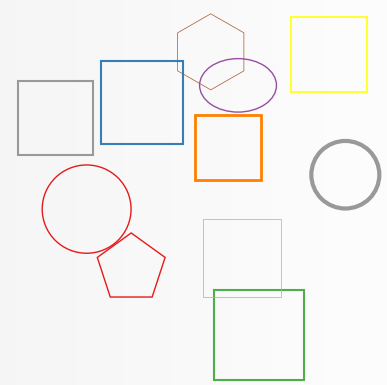[{"shape": "pentagon", "thickness": 1, "radius": 0.46, "center": [0.339, 0.303]}, {"shape": "circle", "thickness": 1, "radius": 0.57, "center": [0.224, 0.457]}, {"shape": "square", "thickness": 1.5, "radius": 0.53, "center": [0.367, 0.734]}, {"shape": "square", "thickness": 1.5, "radius": 0.58, "center": [0.668, 0.13]}, {"shape": "oval", "thickness": 1, "radius": 0.5, "center": [0.614, 0.778]}, {"shape": "square", "thickness": 2, "radius": 0.42, "center": [0.588, 0.618]}, {"shape": "square", "thickness": 1.5, "radius": 0.49, "center": [0.85, 0.859]}, {"shape": "hexagon", "thickness": 0.5, "radius": 0.49, "center": [0.544, 0.865]}, {"shape": "square", "thickness": 0.5, "radius": 0.5, "center": [0.625, 0.33]}, {"shape": "square", "thickness": 1.5, "radius": 0.48, "center": [0.143, 0.693]}, {"shape": "circle", "thickness": 3, "radius": 0.44, "center": [0.891, 0.546]}]